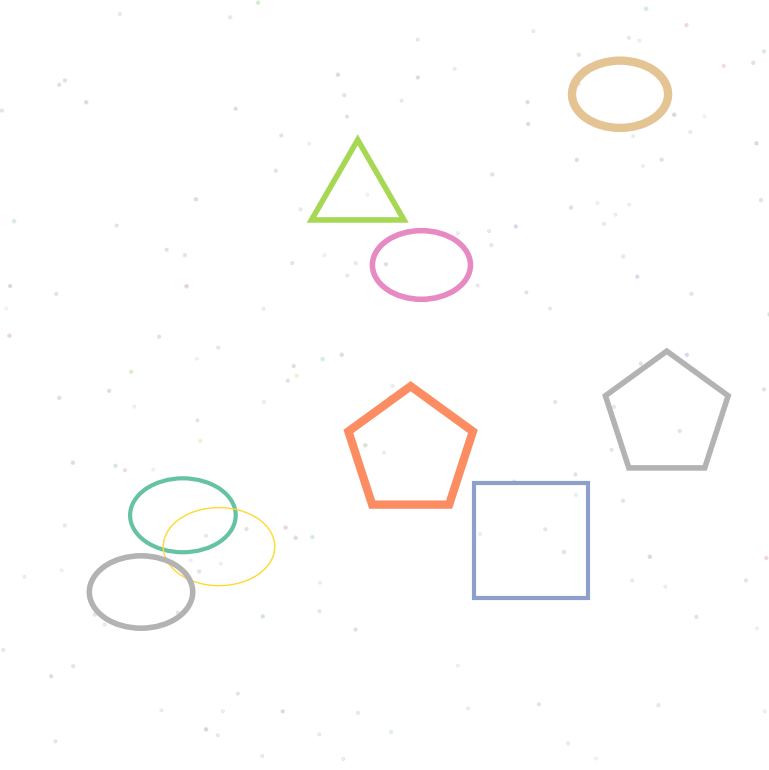[{"shape": "oval", "thickness": 1.5, "radius": 0.34, "center": [0.238, 0.331]}, {"shape": "pentagon", "thickness": 3, "radius": 0.43, "center": [0.533, 0.413]}, {"shape": "square", "thickness": 1.5, "radius": 0.37, "center": [0.689, 0.298]}, {"shape": "oval", "thickness": 2, "radius": 0.32, "center": [0.547, 0.656]}, {"shape": "triangle", "thickness": 2, "radius": 0.35, "center": [0.465, 0.749]}, {"shape": "oval", "thickness": 0.5, "radius": 0.36, "center": [0.284, 0.29]}, {"shape": "oval", "thickness": 3, "radius": 0.31, "center": [0.805, 0.878]}, {"shape": "pentagon", "thickness": 2, "radius": 0.42, "center": [0.866, 0.46]}, {"shape": "oval", "thickness": 2, "radius": 0.34, "center": [0.183, 0.231]}]